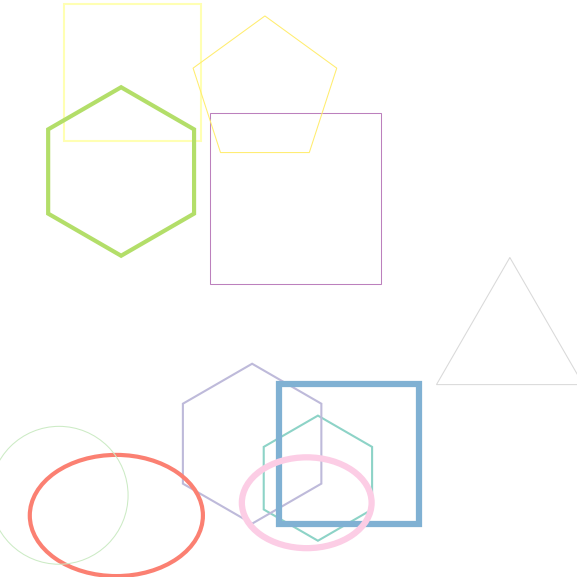[{"shape": "hexagon", "thickness": 1, "radius": 0.54, "center": [0.55, 0.171]}, {"shape": "square", "thickness": 1, "radius": 0.59, "center": [0.23, 0.874]}, {"shape": "hexagon", "thickness": 1, "radius": 0.69, "center": [0.437, 0.231]}, {"shape": "oval", "thickness": 2, "radius": 0.75, "center": [0.201, 0.107]}, {"shape": "square", "thickness": 3, "radius": 0.61, "center": [0.605, 0.214]}, {"shape": "hexagon", "thickness": 2, "radius": 0.73, "center": [0.21, 0.702]}, {"shape": "oval", "thickness": 3, "radius": 0.56, "center": [0.531, 0.129]}, {"shape": "triangle", "thickness": 0.5, "radius": 0.73, "center": [0.883, 0.407]}, {"shape": "square", "thickness": 0.5, "radius": 0.74, "center": [0.511, 0.656]}, {"shape": "circle", "thickness": 0.5, "radius": 0.6, "center": [0.102, 0.141]}, {"shape": "pentagon", "thickness": 0.5, "radius": 0.65, "center": [0.459, 0.841]}]